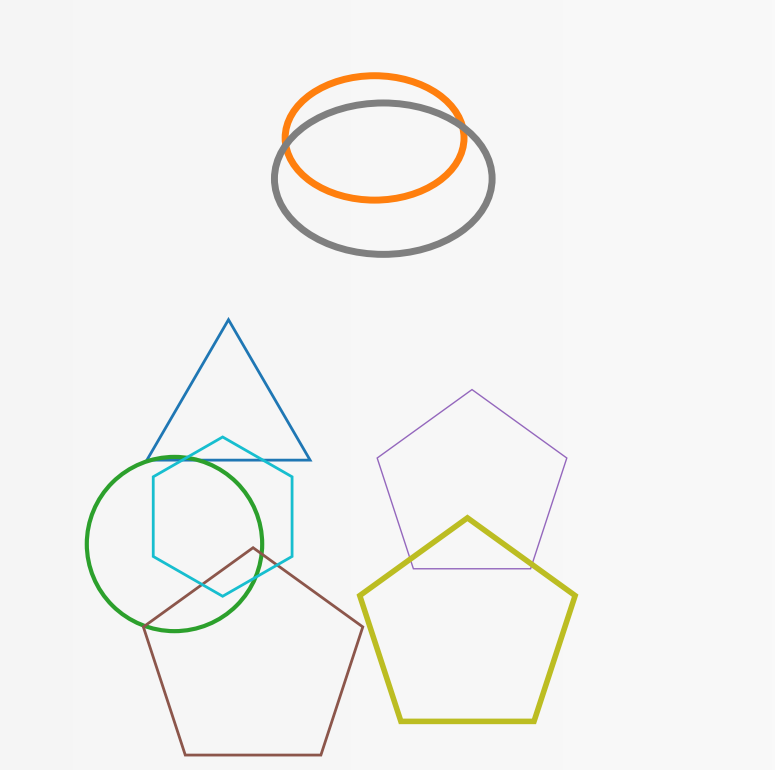[{"shape": "triangle", "thickness": 1, "radius": 0.61, "center": [0.295, 0.463]}, {"shape": "oval", "thickness": 2.5, "radius": 0.58, "center": [0.483, 0.821]}, {"shape": "circle", "thickness": 1.5, "radius": 0.57, "center": [0.225, 0.293]}, {"shape": "pentagon", "thickness": 0.5, "radius": 0.64, "center": [0.609, 0.365]}, {"shape": "pentagon", "thickness": 1, "radius": 0.74, "center": [0.327, 0.14]}, {"shape": "oval", "thickness": 2.5, "radius": 0.7, "center": [0.495, 0.768]}, {"shape": "pentagon", "thickness": 2, "radius": 0.73, "center": [0.603, 0.181]}, {"shape": "hexagon", "thickness": 1, "radius": 0.52, "center": [0.287, 0.329]}]